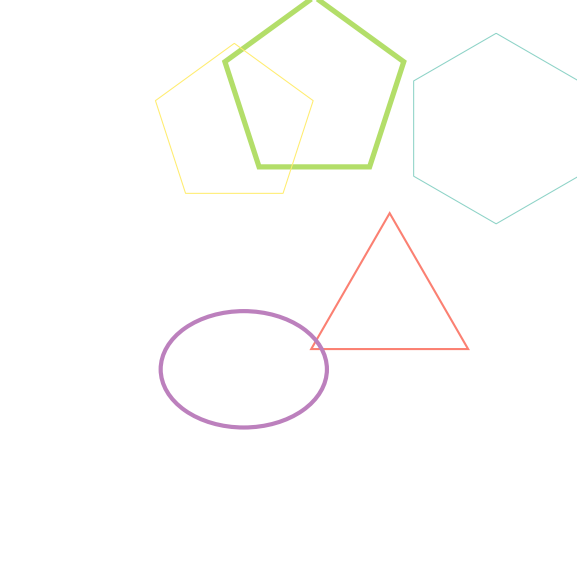[{"shape": "hexagon", "thickness": 0.5, "radius": 0.82, "center": [0.859, 0.777]}, {"shape": "triangle", "thickness": 1, "radius": 0.78, "center": [0.675, 0.473]}, {"shape": "pentagon", "thickness": 2.5, "radius": 0.81, "center": [0.544, 0.842]}, {"shape": "oval", "thickness": 2, "radius": 0.72, "center": [0.422, 0.36]}, {"shape": "pentagon", "thickness": 0.5, "radius": 0.72, "center": [0.406, 0.78]}]